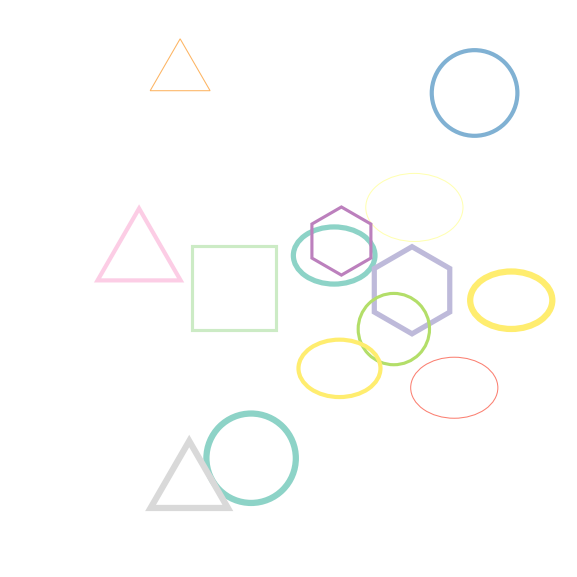[{"shape": "circle", "thickness": 3, "radius": 0.39, "center": [0.435, 0.206]}, {"shape": "oval", "thickness": 2.5, "radius": 0.35, "center": [0.579, 0.557]}, {"shape": "oval", "thickness": 0.5, "radius": 0.42, "center": [0.718, 0.64]}, {"shape": "hexagon", "thickness": 2.5, "radius": 0.38, "center": [0.713, 0.497]}, {"shape": "oval", "thickness": 0.5, "radius": 0.38, "center": [0.787, 0.328]}, {"shape": "circle", "thickness": 2, "radius": 0.37, "center": [0.822, 0.838]}, {"shape": "triangle", "thickness": 0.5, "radius": 0.3, "center": [0.312, 0.872]}, {"shape": "circle", "thickness": 1.5, "radius": 0.31, "center": [0.682, 0.429]}, {"shape": "triangle", "thickness": 2, "radius": 0.42, "center": [0.241, 0.555]}, {"shape": "triangle", "thickness": 3, "radius": 0.39, "center": [0.328, 0.158]}, {"shape": "hexagon", "thickness": 1.5, "radius": 0.29, "center": [0.591, 0.582]}, {"shape": "square", "thickness": 1.5, "radius": 0.36, "center": [0.405, 0.5]}, {"shape": "oval", "thickness": 2, "radius": 0.35, "center": [0.588, 0.361]}, {"shape": "oval", "thickness": 3, "radius": 0.36, "center": [0.885, 0.479]}]